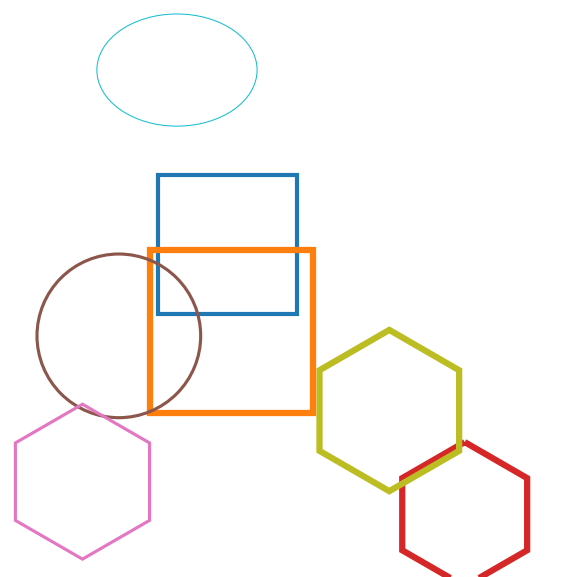[{"shape": "square", "thickness": 2, "radius": 0.6, "center": [0.394, 0.576]}, {"shape": "square", "thickness": 3, "radius": 0.7, "center": [0.401, 0.425]}, {"shape": "hexagon", "thickness": 3, "radius": 0.62, "center": [0.805, 0.109]}, {"shape": "circle", "thickness": 1.5, "radius": 0.71, "center": [0.206, 0.418]}, {"shape": "hexagon", "thickness": 1.5, "radius": 0.67, "center": [0.143, 0.165]}, {"shape": "hexagon", "thickness": 3, "radius": 0.7, "center": [0.674, 0.288]}, {"shape": "oval", "thickness": 0.5, "radius": 0.69, "center": [0.306, 0.878]}]